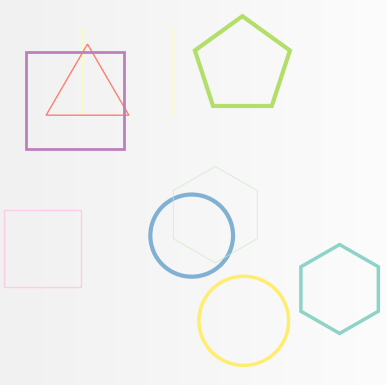[{"shape": "hexagon", "thickness": 2.5, "radius": 0.58, "center": [0.876, 0.249]}, {"shape": "square", "thickness": 0.5, "radius": 0.58, "center": [0.328, 0.816]}, {"shape": "triangle", "thickness": 1, "radius": 0.62, "center": [0.226, 0.762]}, {"shape": "circle", "thickness": 3, "radius": 0.53, "center": [0.495, 0.388]}, {"shape": "pentagon", "thickness": 3, "radius": 0.64, "center": [0.626, 0.829]}, {"shape": "square", "thickness": 1, "radius": 0.5, "center": [0.11, 0.354]}, {"shape": "square", "thickness": 2, "radius": 0.63, "center": [0.193, 0.739]}, {"shape": "hexagon", "thickness": 0.5, "radius": 0.63, "center": [0.556, 0.443]}, {"shape": "circle", "thickness": 2.5, "radius": 0.58, "center": [0.629, 0.167]}]